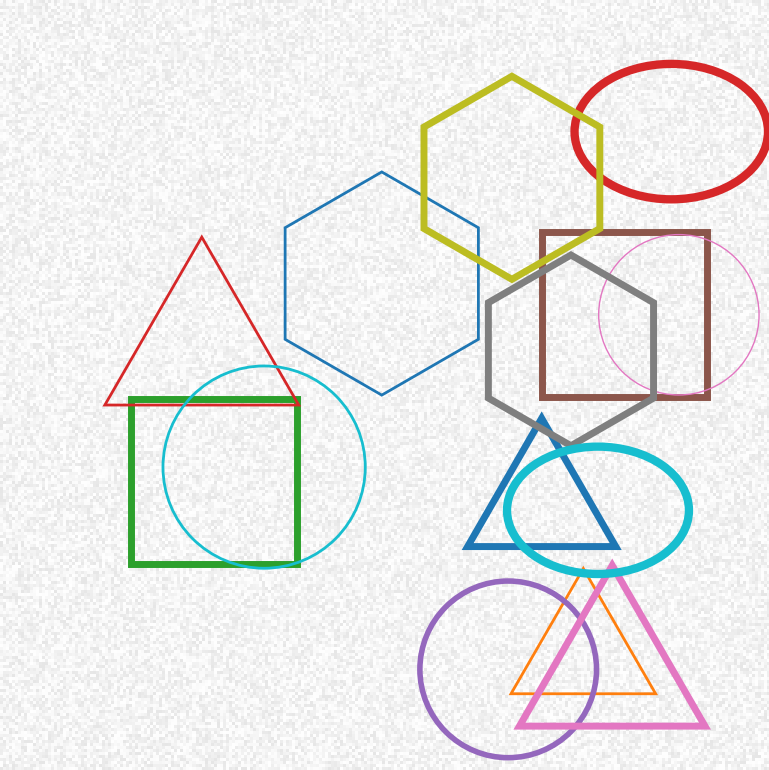[{"shape": "hexagon", "thickness": 1, "radius": 0.72, "center": [0.496, 0.632]}, {"shape": "triangle", "thickness": 2.5, "radius": 0.56, "center": [0.703, 0.346]}, {"shape": "triangle", "thickness": 1, "radius": 0.54, "center": [0.758, 0.153]}, {"shape": "square", "thickness": 2.5, "radius": 0.54, "center": [0.278, 0.375]}, {"shape": "oval", "thickness": 3, "radius": 0.63, "center": [0.872, 0.829]}, {"shape": "triangle", "thickness": 1, "radius": 0.73, "center": [0.262, 0.547]}, {"shape": "circle", "thickness": 2, "radius": 0.57, "center": [0.66, 0.131]}, {"shape": "square", "thickness": 2.5, "radius": 0.54, "center": [0.811, 0.592]}, {"shape": "circle", "thickness": 0.5, "radius": 0.52, "center": [0.882, 0.591]}, {"shape": "triangle", "thickness": 2.5, "radius": 0.7, "center": [0.795, 0.127]}, {"shape": "hexagon", "thickness": 2.5, "radius": 0.62, "center": [0.742, 0.545]}, {"shape": "hexagon", "thickness": 2.5, "radius": 0.66, "center": [0.665, 0.769]}, {"shape": "circle", "thickness": 1, "radius": 0.66, "center": [0.343, 0.393]}, {"shape": "oval", "thickness": 3, "radius": 0.59, "center": [0.777, 0.337]}]